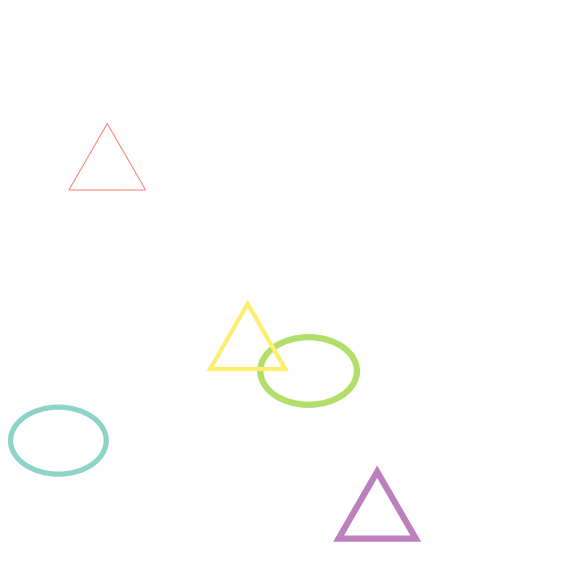[{"shape": "oval", "thickness": 2.5, "radius": 0.41, "center": [0.101, 0.236]}, {"shape": "triangle", "thickness": 0.5, "radius": 0.38, "center": [0.186, 0.708]}, {"shape": "oval", "thickness": 3, "radius": 0.42, "center": [0.534, 0.357]}, {"shape": "triangle", "thickness": 3, "radius": 0.39, "center": [0.653, 0.105]}, {"shape": "triangle", "thickness": 2, "radius": 0.38, "center": [0.429, 0.398]}]